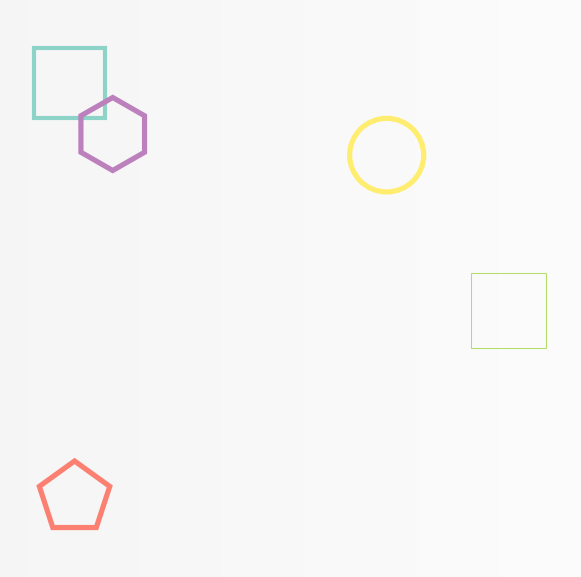[{"shape": "square", "thickness": 2, "radius": 0.31, "center": [0.119, 0.855]}, {"shape": "pentagon", "thickness": 2.5, "radius": 0.32, "center": [0.128, 0.137]}, {"shape": "square", "thickness": 0.5, "radius": 0.32, "center": [0.875, 0.461]}, {"shape": "hexagon", "thickness": 2.5, "radius": 0.32, "center": [0.194, 0.767]}, {"shape": "circle", "thickness": 2.5, "radius": 0.32, "center": [0.665, 0.73]}]